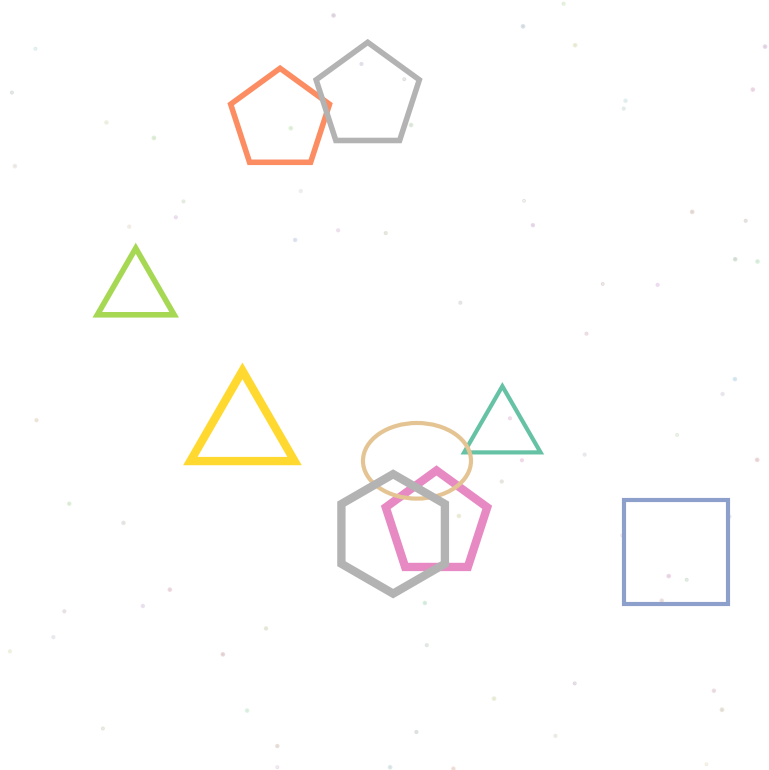[{"shape": "triangle", "thickness": 1.5, "radius": 0.29, "center": [0.652, 0.441]}, {"shape": "pentagon", "thickness": 2, "radius": 0.34, "center": [0.364, 0.844]}, {"shape": "square", "thickness": 1.5, "radius": 0.34, "center": [0.878, 0.283]}, {"shape": "pentagon", "thickness": 3, "radius": 0.35, "center": [0.567, 0.32]}, {"shape": "triangle", "thickness": 2, "radius": 0.29, "center": [0.176, 0.62]}, {"shape": "triangle", "thickness": 3, "radius": 0.39, "center": [0.315, 0.44]}, {"shape": "oval", "thickness": 1.5, "radius": 0.35, "center": [0.542, 0.402]}, {"shape": "hexagon", "thickness": 3, "radius": 0.39, "center": [0.511, 0.307]}, {"shape": "pentagon", "thickness": 2, "radius": 0.35, "center": [0.478, 0.875]}]